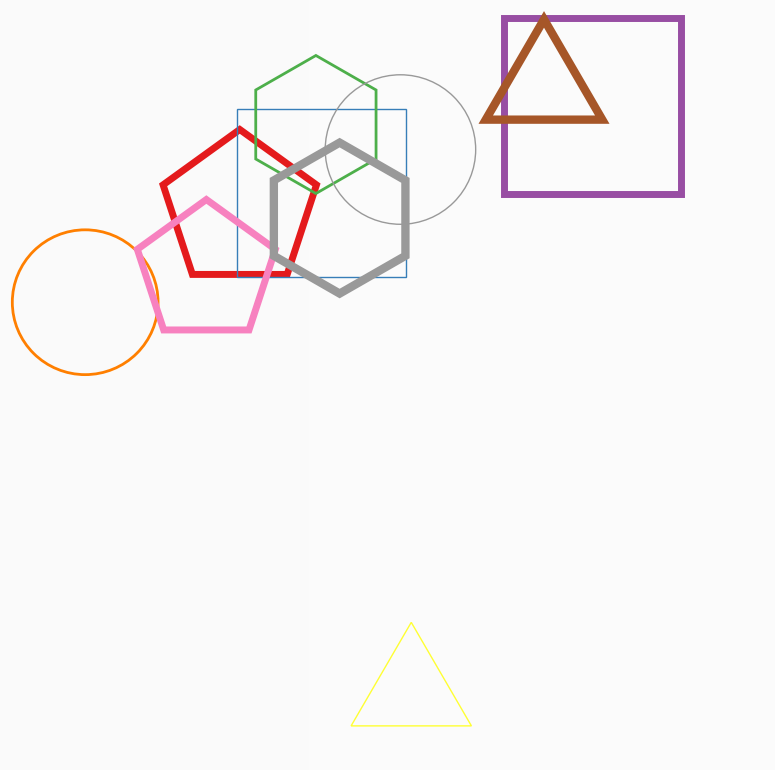[{"shape": "pentagon", "thickness": 2.5, "radius": 0.52, "center": [0.309, 0.728]}, {"shape": "square", "thickness": 0.5, "radius": 0.55, "center": [0.415, 0.75]}, {"shape": "hexagon", "thickness": 1, "radius": 0.45, "center": [0.408, 0.838]}, {"shape": "square", "thickness": 2.5, "radius": 0.57, "center": [0.765, 0.862]}, {"shape": "circle", "thickness": 1, "radius": 0.47, "center": [0.11, 0.607]}, {"shape": "triangle", "thickness": 0.5, "radius": 0.45, "center": [0.531, 0.102]}, {"shape": "triangle", "thickness": 3, "radius": 0.43, "center": [0.702, 0.888]}, {"shape": "pentagon", "thickness": 2.5, "radius": 0.47, "center": [0.266, 0.647]}, {"shape": "hexagon", "thickness": 3, "radius": 0.49, "center": [0.438, 0.717]}, {"shape": "circle", "thickness": 0.5, "radius": 0.49, "center": [0.517, 0.806]}]